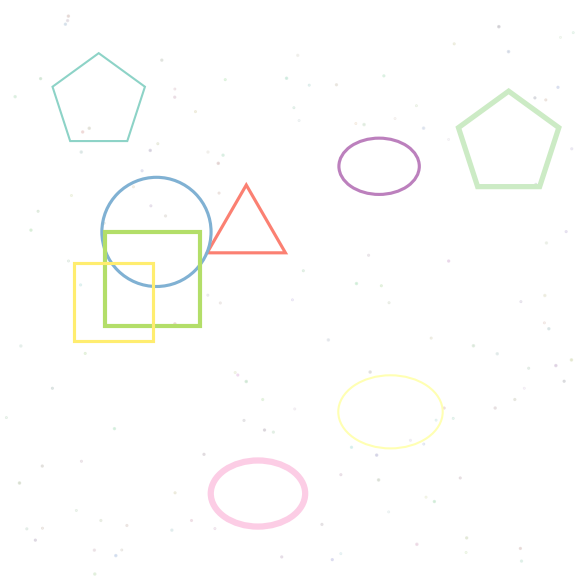[{"shape": "pentagon", "thickness": 1, "radius": 0.42, "center": [0.171, 0.823]}, {"shape": "oval", "thickness": 1, "radius": 0.45, "center": [0.676, 0.286]}, {"shape": "triangle", "thickness": 1.5, "radius": 0.39, "center": [0.426, 0.6]}, {"shape": "circle", "thickness": 1.5, "radius": 0.47, "center": [0.271, 0.598]}, {"shape": "square", "thickness": 2, "radius": 0.41, "center": [0.264, 0.516]}, {"shape": "oval", "thickness": 3, "radius": 0.41, "center": [0.447, 0.145]}, {"shape": "oval", "thickness": 1.5, "radius": 0.35, "center": [0.656, 0.711]}, {"shape": "pentagon", "thickness": 2.5, "radius": 0.46, "center": [0.881, 0.75]}, {"shape": "square", "thickness": 1.5, "radius": 0.34, "center": [0.196, 0.476]}]